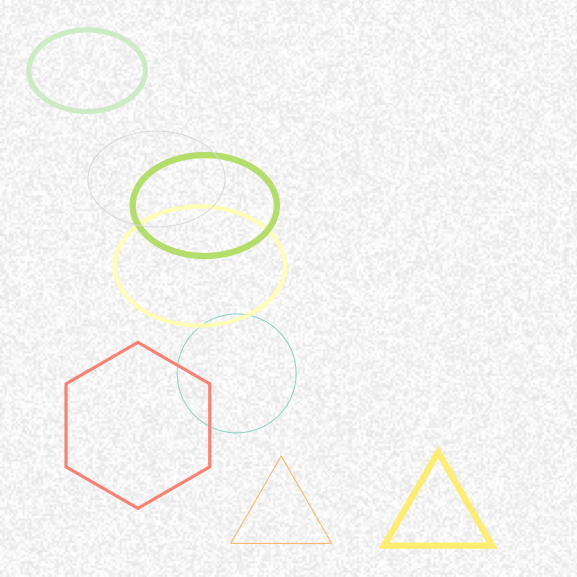[{"shape": "circle", "thickness": 0.5, "radius": 0.51, "center": [0.41, 0.353]}, {"shape": "oval", "thickness": 2, "radius": 0.74, "center": [0.346, 0.538]}, {"shape": "hexagon", "thickness": 1.5, "radius": 0.72, "center": [0.239, 0.263]}, {"shape": "triangle", "thickness": 0.5, "radius": 0.5, "center": [0.487, 0.109]}, {"shape": "oval", "thickness": 3, "radius": 0.62, "center": [0.355, 0.643]}, {"shape": "oval", "thickness": 0.5, "radius": 0.59, "center": [0.271, 0.689]}, {"shape": "oval", "thickness": 2.5, "radius": 0.5, "center": [0.151, 0.877]}, {"shape": "triangle", "thickness": 3, "radius": 0.54, "center": [0.759, 0.108]}]